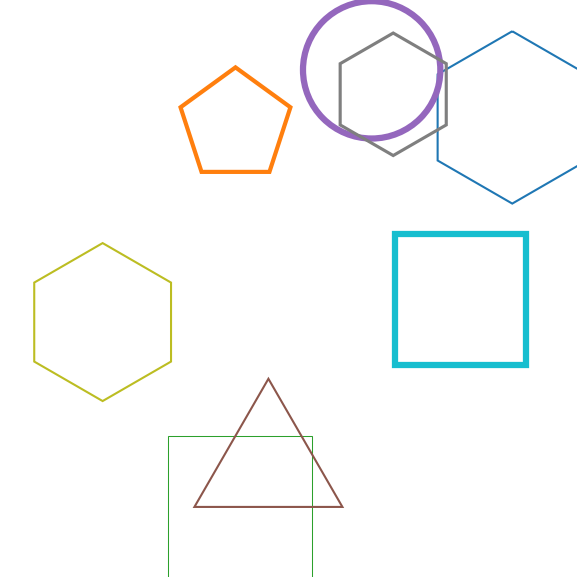[{"shape": "hexagon", "thickness": 1, "radius": 0.75, "center": [0.887, 0.796]}, {"shape": "pentagon", "thickness": 2, "radius": 0.5, "center": [0.408, 0.782]}, {"shape": "square", "thickness": 0.5, "radius": 0.62, "center": [0.416, 0.119]}, {"shape": "circle", "thickness": 3, "radius": 0.59, "center": [0.644, 0.878]}, {"shape": "triangle", "thickness": 1, "radius": 0.74, "center": [0.465, 0.195]}, {"shape": "hexagon", "thickness": 1.5, "radius": 0.53, "center": [0.681, 0.836]}, {"shape": "hexagon", "thickness": 1, "radius": 0.68, "center": [0.178, 0.441]}, {"shape": "square", "thickness": 3, "radius": 0.57, "center": [0.797, 0.48]}]